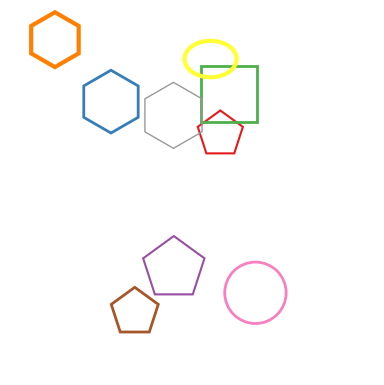[{"shape": "pentagon", "thickness": 1.5, "radius": 0.31, "center": [0.572, 0.651]}, {"shape": "hexagon", "thickness": 2, "radius": 0.41, "center": [0.288, 0.736]}, {"shape": "square", "thickness": 2, "radius": 0.36, "center": [0.596, 0.755]}, {"shape": "pentagon", "thickness": 1.5, "radius": 0.42, "center": [0.451, 0.303]}, {"shape": "hexagon", "thickness": 3, "radius": 0.36, "center": [0.143, 0.897]}, {"shape": "oval", "thickness": 3, "radius": 0.34, "center": [0.547, 0.847]}, {"shape": "pentagon", "thickness": 2, "radius": 0.32, "center": [0.35, 0.19]}, {"shape": "circle", "thickness": 2, "radius": 0.4, "center": [0.664, 0.239]}, {"shape": "hexagon", "thickness": 1, "radius": 0.43, "center": [0.451, 0.7]}]